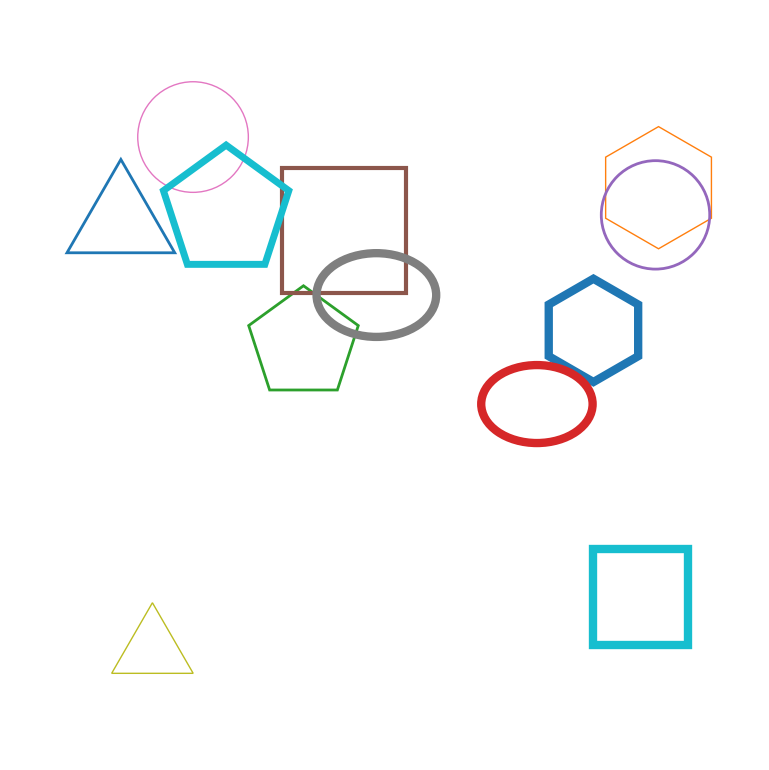[{"shape": "triangle", "thickness": 1, "radius": 0.4, "center": [0.157, 0.712]}, {"shape": "hexagon", "thickness": 3, "radius": 0.34, "center": [0.771, 0.571]}, {"shape": "hexagon", "thickness": 0.5, "radius": 0.4, "center": [0.855, 0.756]}, {"shape": "pentagon", "thickness": 1, "radius": 0.37, "center": [0.394, 0.554]}, {"shape": "oval", "thickness": 3, "radius": 0.36, "center": [0.697, 0.475]}, {"shape": "circle", "thickness": 1, "radius": 0.35, "center": [0.851, 0.721]}, {"shape": "square", "thickness": 1.5, "radius": 0.4, "center": [0.446, 0.701]}, {"shape": "circle", "thickness": 0.5, "radius": 0.36, "center": [0.251, 0.822]}, {"shape": "oval", "thickness": 3, "radius": 0.39, "center": [0.489, 0.617]}, {"shape": "triangle", "thickness": 0.5, "radius": 0.31, "center": [0.198, 0.156]}, {"shape": "square", "thickness": 3, "radius": 0.31, "center": [0.832, 0.225]}, {"shape": "pentagon", "thickness": 2.5, "radius": 0.43, "center": [0.294, 0.726]}]